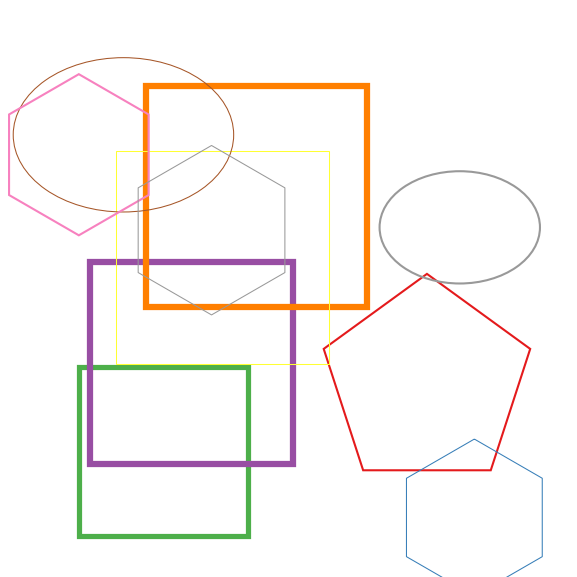[{"shape": "pentagon", "thickness": 1, "radius": 0.94, "center": [0.739, 0.337]}, {"shape": "hexagon", "thickness": 0.5, "radius": 0.68, "center": [0.821, 0.103]}, {"shape": "square", "thickness": 2.5, "radius": 0.73, "center": [0.283, 0.218]}, {"shape": "square", "thickness": 3, "radius": 0.88, "center": [0.332, 0.371]}, {"shape": "square", "thickness": 3, "radius": 0.96, "center": [0.444, 0.658]}, {"shape": "square", "thickness": 0.5, "radius": 0.92, "center": [0.386, 0.553]}, {"shape": "oval", "thickness": 0.5, "radius": 0.95, "center": [0.214, 0.766]}, {"shape": "hexagon", "thickness": 1, "radius": 0.7, "center": [0.137, 0.731]}, {"shape": "oval", "thickness": 1, "radius": 0.69, "center": [0.796, 0.605]}, {"shape": "hexagon", "thickness": 0.5, "radius": 0.73, "center": [0.366, 0.601]}]